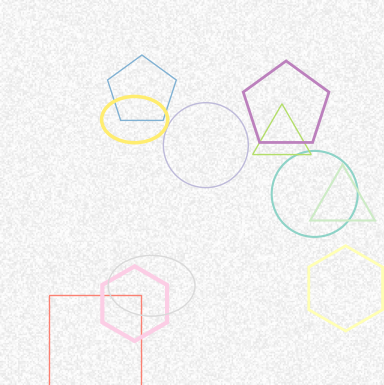[{"shape": "circle", "thickness": 1.5, "radius": 0.56, "center": [0.817, 0.496]}, {"shape": "hexagon", "thickness": 2, "radius": 0.55, "center": [0.898, 0.251]}, {"shape": "circle", "thickness": 1, "radius": 0.55, "center": [0.535, 0.623]}, {"shape": "square", "thickness": 1, "radius": 0.6, "center": [0.246, 0.115]}, {"shape": "pentagon", "thickness": 1, "radius": 0.47, "center": [0.369, 0.763]}, {"shape": "triangle", "thickness": 1, "radius": 0.44, "center": [0.732, 0.642]}, {"shape": "hexagon", "thickness": 3, "radius": 0.49, "center": [0.35, 0.211]}, {"shape": "oval", "thickness": 1, "radius": 0.56, "center": [0.394, 0.258]}, {"shape": "pentagon", "thickness": 2, "radius": 0.59, "center": [0.743, 0.725]}, {"shape": "triangle", "thickness": 1.5, "radius": 0.49, "center": [0.89, 0.476]}, {"shape": "oval", "thickness": 2.5, "radius": 0.43, "center": [0.35, 0.689]}]